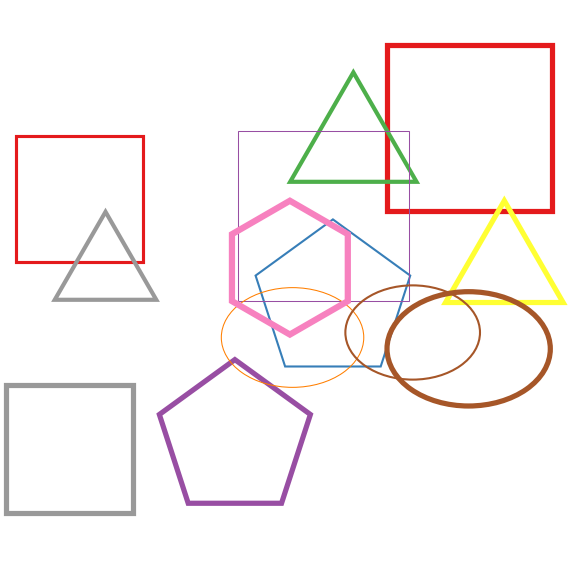[{"shape": "square", "thickness": 2.5, "radius": 0.72, "center": [0.813, 0.778]}, {"shape": "square", "thickness": 1.5, "radius": 0.55, "center": [0.137, 0.655]}, {"shape": "pentagon", "thickness": 1, "radius": 0.7, "center": [0.576, 0.478]}, {"shape": "triangle", "thickness": 2, "radius": 0.63, "center": [0.612, 0.747]}, {"shape": "square", "thickness": 0.5, "radius": 0.74, "center": [0.56, 0.625]}, {"shape": "pentagon", "thickness": 2.5, "radius": 0.69, "center": [0.407, 0.239]}, {"shape": "oval", "thickness": 0.5, "radius": 0.62, "center": [0.507, 0.415]}, {"shape": "triangle", "thickness": 2.5, "radius": 0.59, "center": [0.873, 0.534]}, {"shape": "oval", "thickness": 1, "radius": 0.58, "center": [0.715, 0.423]}, {"shape": "oval", "thickness": 2.5, "radius": 0.71, "center": [0.812, 0.395]}, {"shape": "hexagon", "thickness": 3, "radius": 0.58, "center": [0.502, 0.536]}, {"shape": "square", "thickness": 2.5, "radius": 0.55, "center": [0.12, 0.222]}, {"shape": "triangle", "thickness": 2, "radius": 0.51, "center": [0.183, 0.531]}]